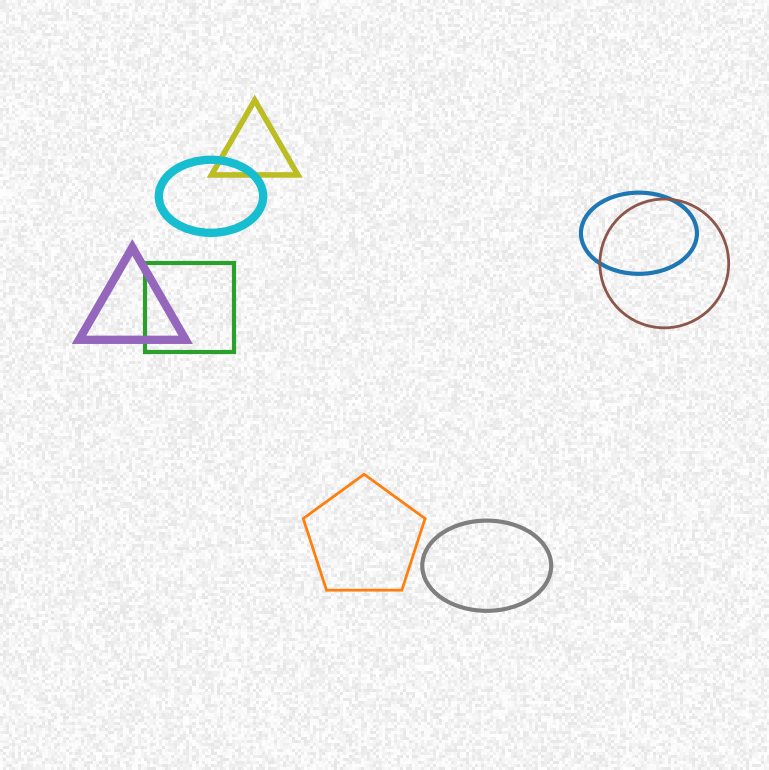[{"shape": "oval", "thickness": 1.5, "radius": 0.38, "center": [0.83, 0.697]}, {"shape": "pentagon", "thickness": 1, "radius": 0.42, "center": [0.473, 0.301]}, {"shape": "square", "thickness": 1.5, "radius": 0.29, "center": [0.246, 0.6]}, {"shape": "triangle", "thickness": 3, "radius": 0.4, "center": [0.172, 0.599]}, {"shape": "circle", "thickness": 1, "radius": 0.42, "center": [0.863, 0.658]}, {"shape": "oval", "thickness": 1.5, "radius": 0.42, "center": [0.632, 0.265]}, {"shape": "triangle", "thickness": 2, "radius": 0.32, "center": [0.331, 0.805]}, {"shape": "oval", "thickness": 3, "radius": 0.34, "center": [0.274, 0.745]}]